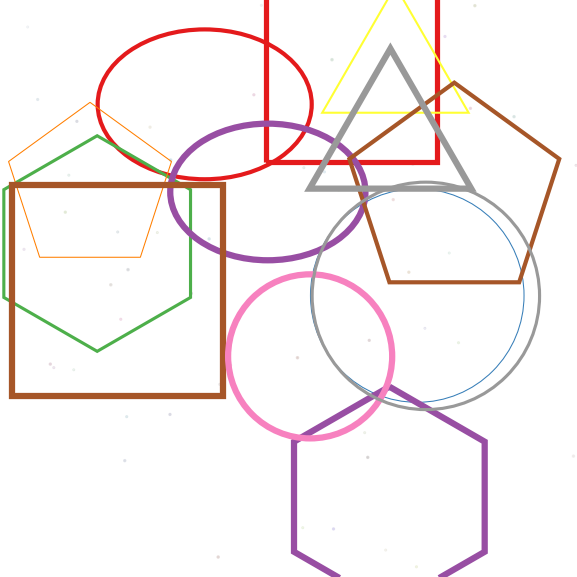[{"shape": "square", "thickness": 2.5, "radius": 0.74, "center": [0.608, 0.867]}, {"shape": "oval", "thickness": 2, "radius": 0.93, "center": [0.354, 0.818]}, {"shape": "circle", "thickness": 0.5, "radius": 0.92, "center": [0.723, 0.487]}, {"shape": "hexagon", "thickness": 1.5, "radius": 0.93, "center": [0.168, 0.577]}, {"shape": "hexagon", "thickness": 3, "radius": 0.95, "center": [0.674, 0.139]}, {"shape": "oval", "thickness": 3, "radius": 0.85, "center": [0.464, 0.667]}, {"shape": "pentagon", "thickness": 0.5, "radius": 0.74, "center": [0.156, 0.674]}, {"shape": "triangle", "thickness": 1, "radius": 0.73, "center": [0.685, 0.877]}, {"shape": "pentagon", "thickness": 2, "radius": 0.96, "center": [0.787, 0.665]}, {"shape": "square", "thickness": 3, "radius": 0.91, "center": [0.203, 0.497]}, {"shape": "circle", "thickness": 3, "radius": 0.71, "center": [0.537, 0.382]}, {"shape": "triangle", "thickness": 3, "radius": 0.81, "center": [0.676, 0.753]}, {"shape": "circle", "thickness": 1.5, "radius": 0.98, "center": [0.737, 0.487]}]